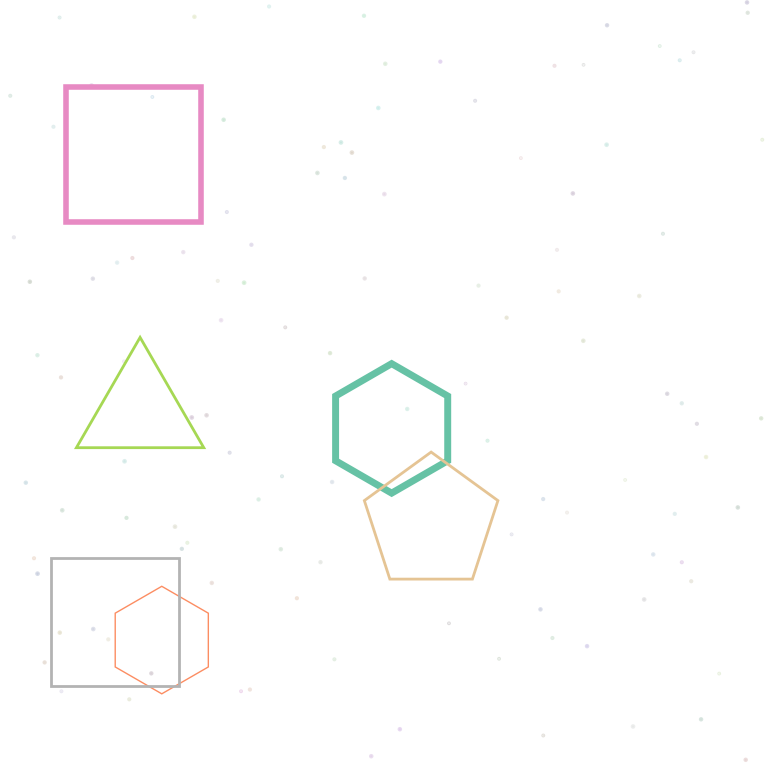[{"shape": "hexagon", "thickness": 2.5, "radius": 0.42, "center": [0.509, 0.444]}, {"shape": "hexagon", "thickness": 0.5, "radius": 0.35, "center": [0.21, 0.169]}, {"shape": "square", "thickness": 2, "radius": 0.44, "center": [0.174, 0.799]}, {"shape": "triangle", "thickness": 1, "radius": 0.48, "center": [0.182, 0.466]}, {"shape": "pentagon", "thickness": 1, "radius": 0.46, "center": [0.56, 0.322]}, {"shape": "square", "thickness": 1, "radius": 0.42, "center": [0.15, 0.193]}]